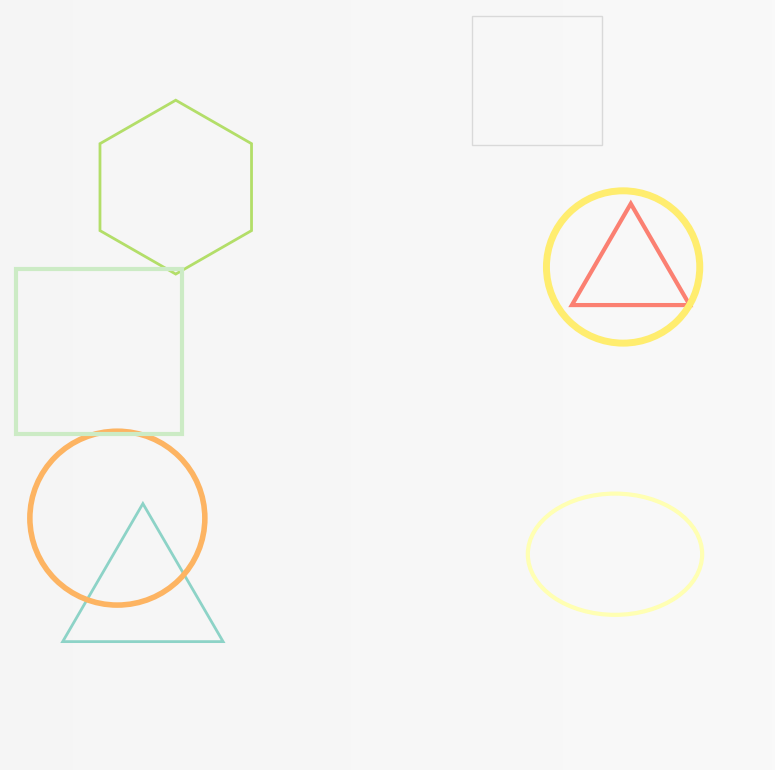[{"shape": "triangle", "thickness": 1, "radius": 0.6, "center": [0.184, 0.226]}, {"shape": "oval", "thickness": 1.5, "radius": 0.56, "center": [0.794, 0.28]}, {"shape": "triangle", "thickness": 1.5, "radius": 0.44, "center": [0.814, 0.648]}, {"shape": "circle", "thickness": 2, "radius": 0.56, "center": [0.151, 0.327]}, {"shape": "hexagon", "thickness": 1, "radius": 0.56, "center": [0.227, 0.757]}, {"shape": "square", "thickness": 0.5, "radius": 0.42, "center": [0.693, 0.896]}, {"shape": "square", "thickness": 1.5, "radius": 0.53, "center": [0.128, 0.543]}, {"shape": "circle", "thickness": 2.5, "radius": 0.49, "center": [0.804, 0.653]}]